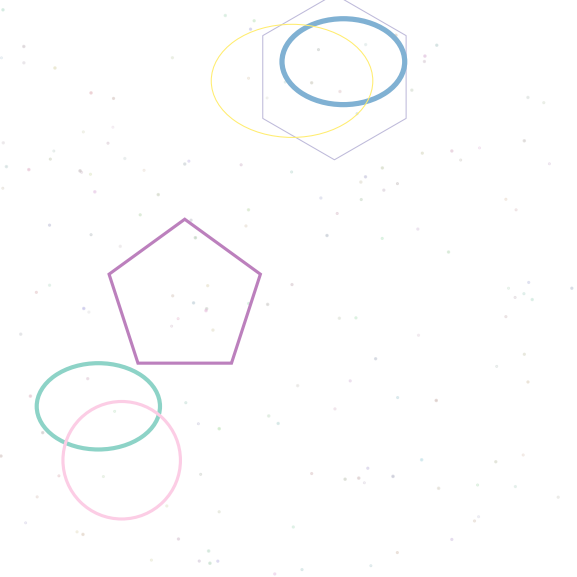[{"shape": "oval", "thickness": 2, "radius": 0.53, "center": [0.17, 0.296]}, {"shape": "hexagon", "thickness": 0.5, "radius": 0.72, "center": [0.579, 0.866]}, {"shape": "oval", "thickness": 2.5, "radius": 0.53, "center": [0.595, 0.892]}, {"shape": "circle", "thickness": 1.5, "radius": 0.51, "center": [0.211, 0.202]}, {"shape": "pentagon", "thickness": 1.5, "radius": 0.69, "center": [0.32, 0.482]}, {"shape": "oval", "thickness": 0.5, "radius": 0.7, "center": [0.506, 0.859]}]